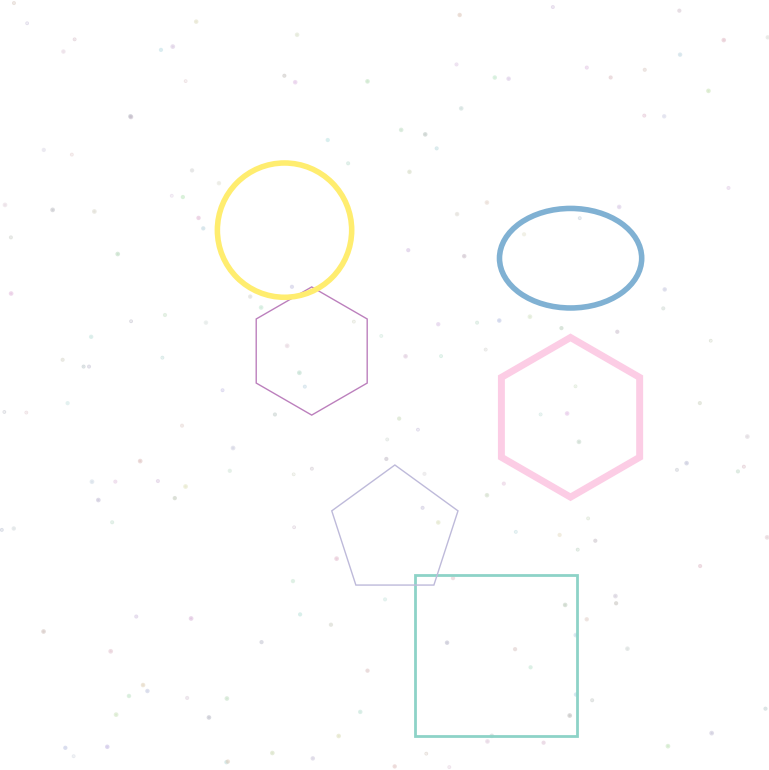[{"shape": "square", "thickness": 1, "radius": 0.52, "center": [0.644, 0.149]}, {"shape": "pentagon", "thickness": 0.5, "radius": 0.43, "center": [0.513, 0.31]}, {"shape": "oval", "thickness": 2, "radius": 0.46, "center": [0.741, 0.665]}, {"shape": "hexagon", "thickness": 2.5, "radius": 0.52, "center": [0.741, 0.458]}, {"shape": "hexagon", "thickness": 0.5, "radius": 0.42, "center": [0.405, 0.544]}, {"shape": "circle", "thickness": 2, "radius": 0.44, "center": [0.37, 0.701]}]